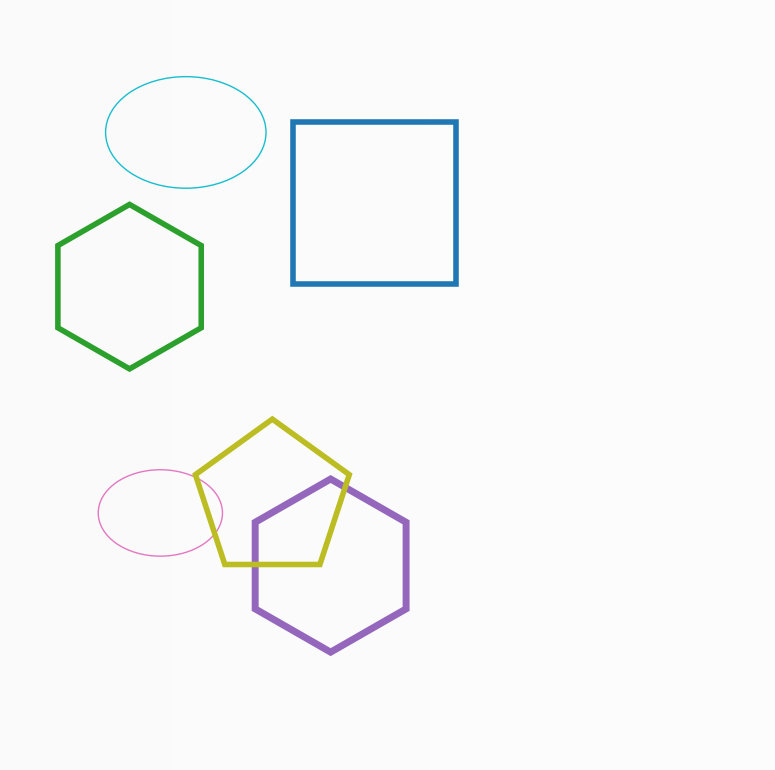[{"shape": "square", "thickness": 2, "radius": 0.53, "center": [0.484, 0.736]}, {"shape": "hexagon", "thickness": 2, "radius": 0.53, "center": [0.167, 0.628]}, {"shape": "hexagon", "thickness": 2.5, "radius": 0.56, "center": [0.427, 0.265]}, {"shape": "oval", "thickness": 0.5, "radius": 0.4, "center": [0.207, 0.334]}, {"shape": "pentagon", "thickness": 2, "radius": 0.52, "center": [0.351, 0.351]}, {"shape": "oval", "thickness": 0.5, "radius": 0.52, "center": [0.24, 0.828]}]